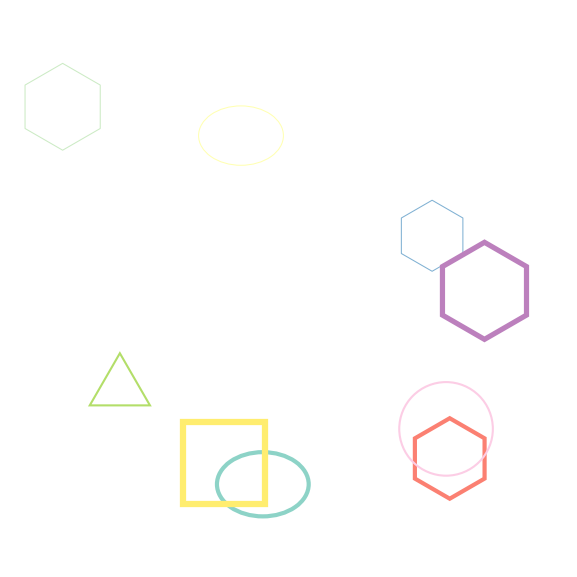[{"shape": "oval", "thickness": 2, "radius": 0.4, "center": [0.455, 0.161]}, {"shape": "oval", "thickness": 0.5, "radius": 0.37, "center": [0.417, 0.764]}, {"shape": "hexagon", "thickness": 2, "radius": 0.35, "center": [0.779, 0.205]}, {"shape": "hexagon", "thickness": 0.5, "radius": 0.31, "center": [0.748, 0.591]}, {"shape": "triangle", "thickness": 1, "radius": 0.3, "center": [0.208, 0.327]}, {"shape": "circle", "thickness": 1, "radius": 0.41, "center": [0.772, 0.256]}, {"shape": "hexagon", "thickness": 2.5, "radius": 0.42, "center": [0.839, 0.496]}, {"shape": "hexagon", "thickness": 0.5, "radius": 0.38, "center": [0.108, 0.814]}, {"shape": "square", "thickness": 3, "radius": 0.35, "center": [0.388, 0.198]}]